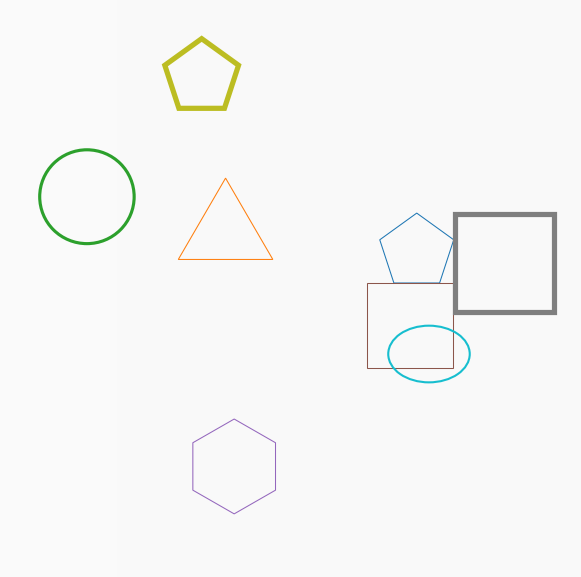[{"shape": "pentagon", "thickness": 0.5, "radius": 0.33, "center": [0.717, 0.563]}, {"shape": "triangle", "thickness": 0.5, "radius": 0.47, "center": [0.388, 0.597]}, {"shape": "circle", "thickness": 1.5, "radius": 0.41, "center": [0.15, 0.659]}, {"shape": "hexagon", "thickness": 0.5, "radius": 0.41, "center": [0.403, 0.191]}, {"shape": "square", "thickness": 0.5, "radius": 0.37, "center": [0.706, 0.436]}, {"shape": "square", "thickness": 2.5, "radius": 0.42, "center": [0.868, 0.544]}, {"shape": "pentagon", "thickness": 2.5, "radius": 0.33, "center": [0.347, 0.866]}, {"shape": "oval", "thickness": 1, "radius": 0.35, "center": [0.738, 0.386]}]